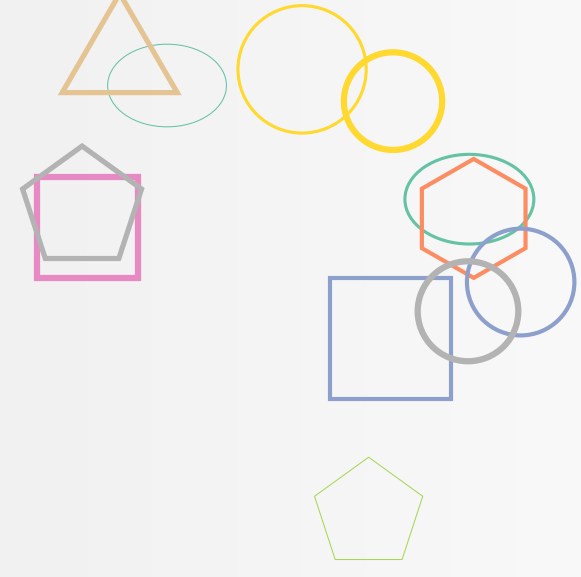[{"shape": "oval", "thickness": 0.5, "radius": 0.51, "center": [0.287, 0.851]}, {"shape": "oval", "thickness": 1.5, "radius": 0.55, "center": [0.808, 0.654]}, {"shape": "hexagon", "thickness": 2, "radius": 0.51, "center": [0.815, 0.621]}, {"shape": "square", "thickness": 2, "radius": 0.52, "center": [0.672, 0.412]}, {"shape": "circle", "thickness": 2, "radius": 0.46, "center": [0.896, 0.511]}, {"shape": "square", "thickness": 3, "radius": 0.44, "center": [0.15, 0.604]}, {"shape": "pentagon", "thickness": 0.5, "radius": 0.49, "center": [0.634, 0.11]}, {"shape": "circle", "thickness": 1.5, "radius": 0.55, "center": [0.52, 0.879]}, {"shape": "circle", "thickness": 3, "radius": 0.42, "center": [0.676, 0.824]}, {"shape": "triangle", "thickness": 2.5, "radius": 0.57, "center": [0.206, 0.896]}, {"shape": "pentagon", "thickness": 2.5, "radius": 0.54, "center": [0.141, 0.639]}, {"shape": "circle", "thickness": 3, "radius": 0.43, "center": [0.805, 0.46]}]